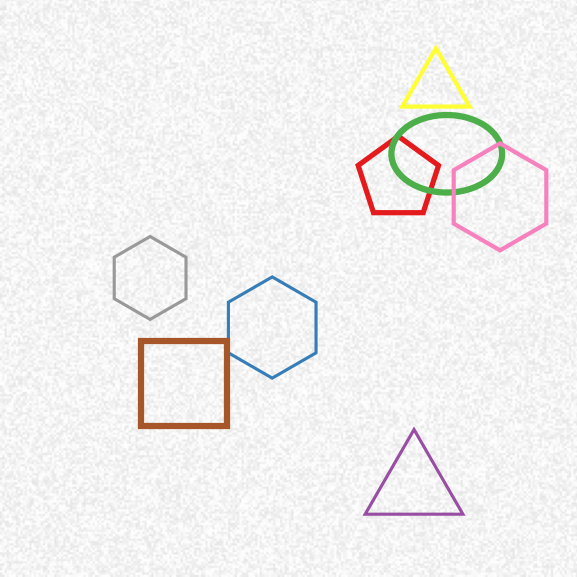[{"shape": "pentagon", "thickness": 2.5, "radius": 0.37, "center": [0.69, 0.69]}, {"shape": "hexagon", "thickness": 1.5, "radius": 0.44, "center": [0.471, 0.432]}, {"shape": "oval", "thickness": 3, "radius": 0.48, "center": [0.774, 0.733]}, {"shape": "triangle", "thickness": 1.5, "radius": 0.49, "center": [0.717, 0.158]}, {"shape": "triangle", "thickness": 2, "radius": 0.34, "center": [0.755, 0.848]}, {"shape": "square", "thickness": 3, "radius": 0.37, "center": [0.318, 0.335]}, {"shape": "hexagon", "thickness": 2, "radius": 0.46, "center": [0.866, 0.658]}, {"shape": "hexagon", "thickness": 1.5, "radius": 0.36, "center": [0.26, 0.518]}]